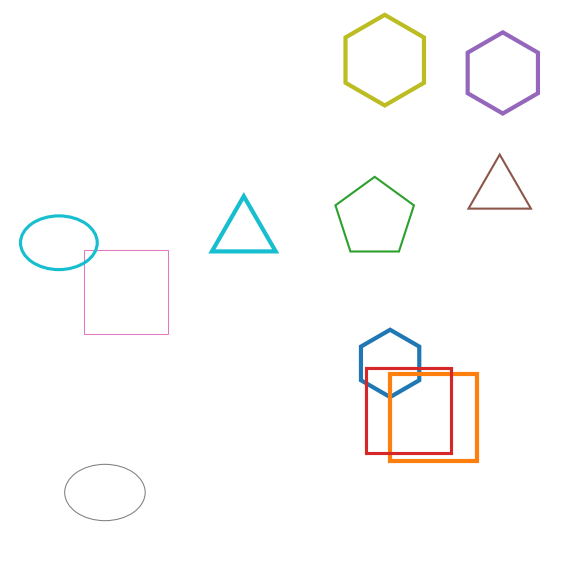[{"shape": "hexagon", "thickness": 2, "radius": 0.29, "center": [0.676, 0.37]}, {"shape": "square", "thickness": 2, "radius": 0.38, "center": [0.75, 0.276]}, {"shape": "pentagon", "thickness": 1, "radius": 0.36, "center": [0.649, 0.621]}, {"shape": "square", "thickness": 1.5, "radius": 0.37, "center": [0.707, 0.289]}, {"shape": "hexagon", "thickness": 2, "radius": 0.35, "center": [0.871, 0.873]}, {"shape": "triangle", "thickness": 1, "radius": 0.31, "center": [0.865, 0.669]}, {"shape": "square", "thickness": 0.5, "radius": 0.36, "center": [0.217, 0.494]}, {"shape": "oval", "thickness": 0.5, "radius": 0.35, "center": [0.182, 0.146]}, {"shape": "hexagon", "thickness": 2, "radius": 0.39, "center": [0.666, 0.895]}, {"shape": "oval", "thickness": 1.5, "radius": 0.33, "center": [0.102, 0.579]}, {"shape": "triangle", "thickness": 2, "radius": 0.32, "center": [0.422, 0.596]}]